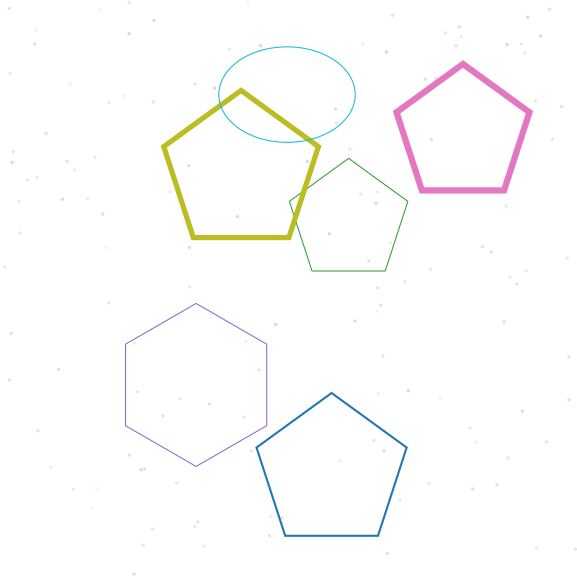[{"shape": "pentagon", "thickness": 1, "radius": 0.68, "center": [0.574, 0.182]}, {"shape": "pentagon", "thickness": 0.5, "radius": 0.54, "center": [0.604, 0.617]}, {"shape": "hexagon", "thickness": 0.5, "radius": 0.71, "center": [0.34, 0.333]}, {"shape": "pentagon", "thickness": 3, "radius": 0.61, "center": [0.802, 0.767]}, {"shape": "pentagon", "thickness": 2.5, "radius": 0.7, "center": [0.417, 0.702]}, {"shape": "oval", "thickness": 0.5, "radius": 0.59, "center": [0.497, 0.835]}]